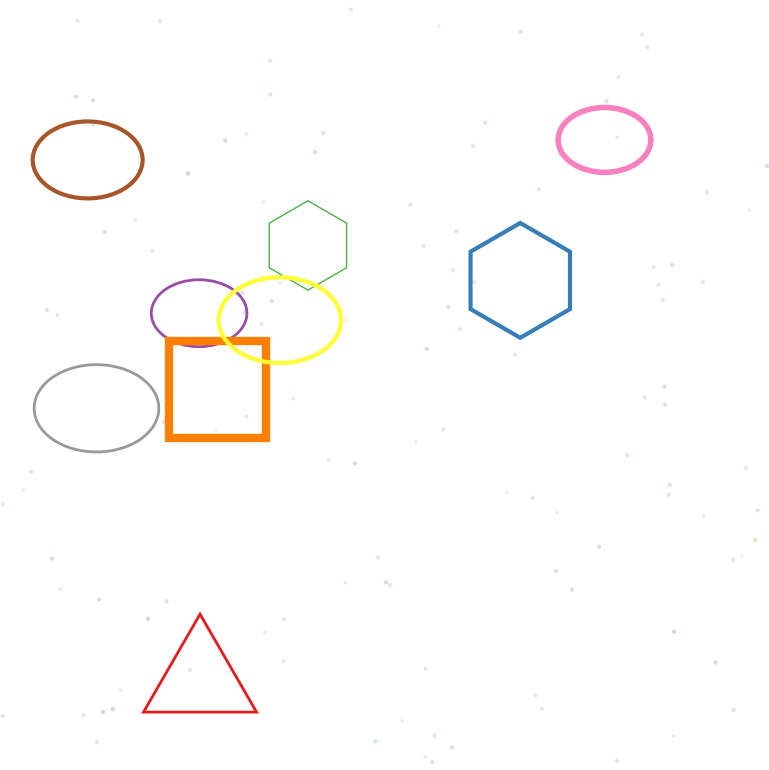[{"shape": "triangle", "thickness": 1, "radius": 0.42, "center": [0.26, 0.118]}, {"shape": "hexagon", "thickness": 1.5, "radius": 0.37, "center": [0.676, 0.636]}, {"shape": "hexagon", "thickness": 0.5, "radius": 0.29, "center": [0.4, 0.681]}, {"shape": "oval", "thickness": 1, "radius": 0.31, "center": [0.259, 0.593]}, {"shape": "square", "thickness": 3, "radius": 0.31, "center": [0.282, 0.494]}, {"shape": "oval", "thickness": 1.5, "radius": 0.4, "center": [0.363, 0.584]}, {"shape": "oval", "thickness": 1.5, "radius": 0.36, "center": [0.114, 0.792]}, {"shape": "oval", "thickness": 2, "radius": 0.3, "center": [0.785, 0.818]}, {"shape": "oval", "thickness": 1, "radius": 0.4, "center": [0.125, 0.47]}]